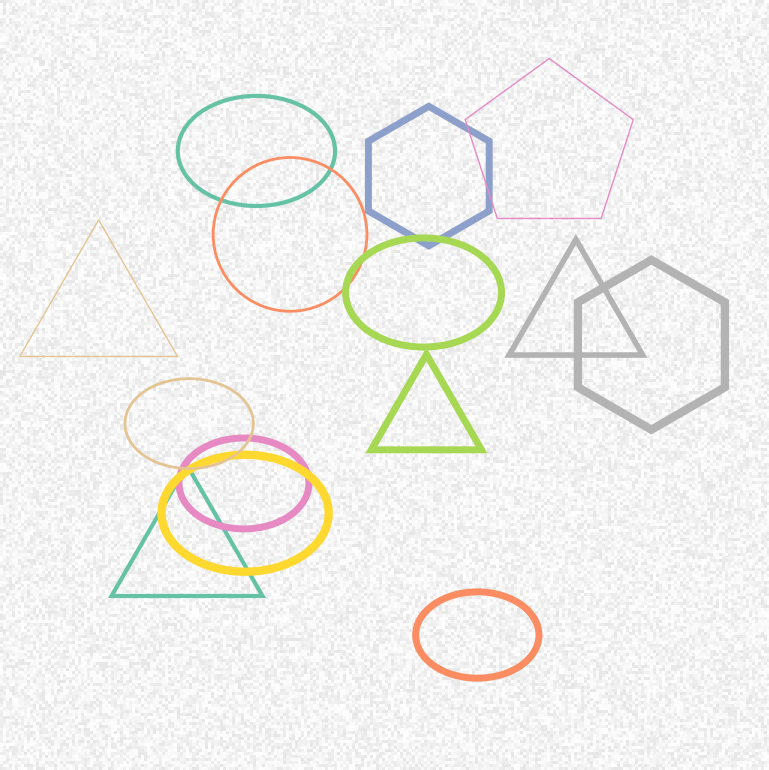[{"shape": "oval", "thickness": 1.5, "radius": 0.51, "center": [0.333, 0.804]}, {"shape": "triangle", "thickness": 1.5, "radius": 0.57, "center": [0.243, 0.283]}, {"shape": "circle", "thickness": 1, "radius": 0.5, "center": [0.377, 0.696]}, {"shape": "oval", "thickness": 2.5, "radius": 0.4, "center": [0.62, 0.175]}, {"shape": "hexagon", "thickness": 2.5, "radius": 0.45, "center": [0.557, 0.771]}, {"shape": "oval", "thickness": 2.5, "radius": 0.42, "center": [0.317, 0.372]}, {"shape": "pentagon", "thickness": 0.5, "radius": 0.57, "center": [0.713, 0.809]}, {"shape": "oval", "thickness": 2.5, "radius": 0.51, "center": [0.55, 0.62]}, {"shape": "triangle", "thickness": 2.5, "radius": 0.41, "center": [0.554, 0.457]}, {"shape": "oval", "thickness": 3, "radius": 0.54, "center": [0.318, 0.333]}, {"shape": "oval", "thickness": 1, "radius": 0.42, "center": [0.246, 0.45]}, {"shape": "triangle", "thickness": 0.5, "radius": 0.59, "center": [0.128, 0.596]}, {"shape": "hexagon", "thickness": 3, "radius": 0.55, "center": [0.846, 0.552]}, {"shape": "triangle", "thickness": 2, "radius": 0.5, "center": [0.748, 0.589]}]